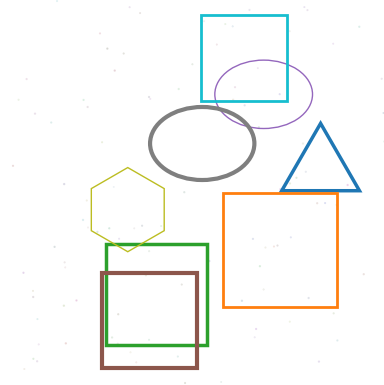[{"shape": "triangle", "thickness": 2.5, "radius": 0.58, "center": [0.833, 0.563]}, {"shape": "square", "thickness": 2, "radius": 0.74, "center": [0.727, 0.352]}, {"shape": "square", "thickness": 2.5, "radius": 0.66, "center": [0.406, 0.235]}, {"shape": "oval", "thickness": 1, "radius": 0.63, "center": [0.685, 0.755]}, {"shape": "square", "thickness": 3, "radius": 0.62, "center": [0.389, 0.167]}, {"shape": "oval", "thickness": 3, "radius": 0.68, "center": [0.525, 0.627]}, {"shape": "hexagon", "thickness": 1, "radius": 0.55, "center": [0.332, 0.455]}, {"shape": "square", "thickness": 2, "radius": 0.56, "center": [0.633, 0.85]}]